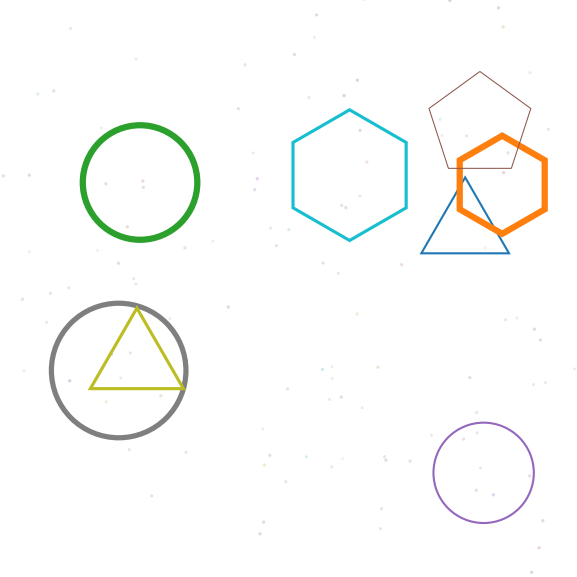[{"shape": "triangle", "thickness": 1, "radius": 0.44, "center": [0.805, 0.604]}, {"shape": "hexagon", "thickness": 3, "radius": 0.42, "center": [0.87, 0.679]}, {"shape": "circle", "thickness": 3, "radius": 0.5, "center": [0.243, 0.683]}, {"shape": "circle", "thickness": 1, "radius": 0.43, "center": [0.837, 0.18]}, {"shape": "pentagon", "thickness": 0.5, "radius": 0.46, "center": [0.831, 0.783]}, {"shape": "circle", "thickness": 2.5, "radius": 0.58, "center": [0.205, 0.358]}, {"shape": "triangle", "thickness": 1.5, "radius": 0.47, "center": [0.237, 0.373]}, {"shape": "hexagon", "thickness": 1.5, "radius": 0.57, "center": [0.605, 0.696]}]